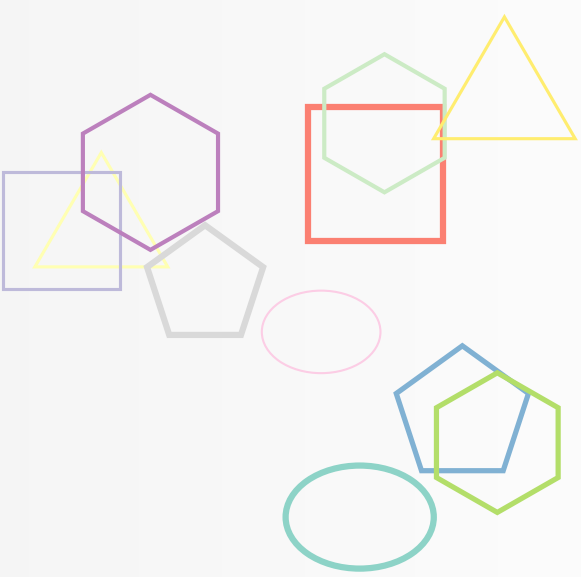[{"shape": "oval", "thickness": 3, "radius": 0.64, "center": [0.619, 0.104]}, {"shape": "triangle", "thickness": 1.5, "radius": 0.66, "center": [0.174, 0.603]}, {"shape": "square", "thickness": 1.5, "radius": 0.51, "center": [0.105, 0.599]}, {"shape": "square", "thickness": 3, "radius": 0.58, "center": [0.646, 0.698]}, {"shape": "pentagon", "thickness": 2.5, "radius": 0.6, "center": [0.795, 0.281]}, {"shape": "hexagon", "thickness": 2.5, "radius": 0.6, "center": [0.856, 0.233]}, {"shape": "oval", "thickness": 1, "radius": 0.51, "center": [0.553, 0.424]}, {"shape": "pentagon", "thickness": 3, "radius": 0.53, "center": [0.353, 0.504]}, {"shape": "hexagon", "thickness": 2, "radius": 0.67, "center": [0.259, 0.701]}, {"shape": "hexagon", "thickness": 2, "radius": 0.6, "center": [0.661, 0.786]}, {"shape": "triangle", "thickness": 1.5, "radius": 0.7, "center": [0.868, 0.829]}]